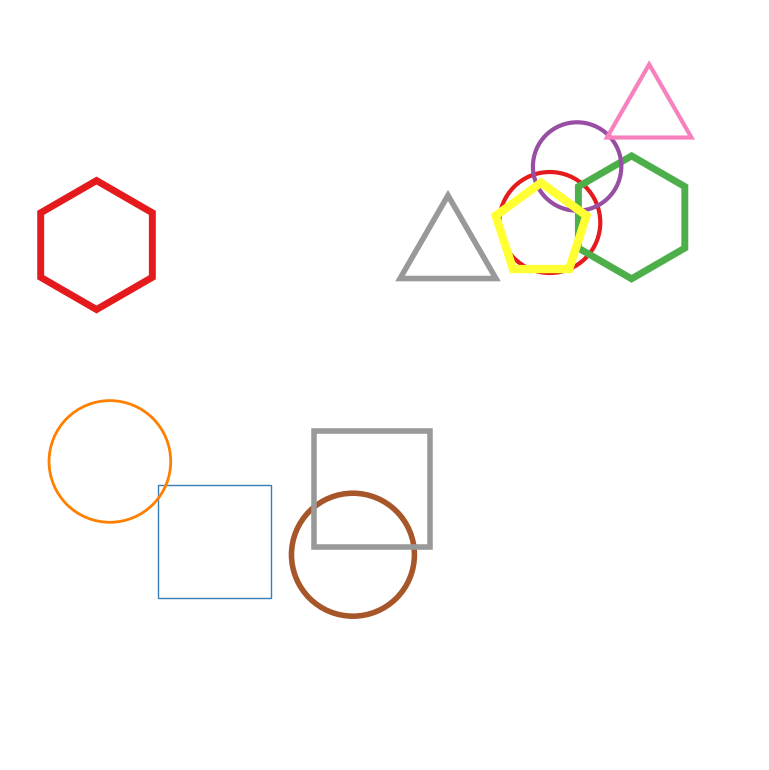[{"shape": "circle", "thickness": 1.5, "radius": 0.33, "center": [0.714, 0.711]}, {"shape": "hexagon", "thickness": 2.5, "radius": 0.42, "center": [0.125, 0.682]}, {"shape": "square", "thickness": 0.5, "radius": 0.37, "center": [0.278, 0.296]}, {"shape": "hexagon", "thickness": 2.5, "radius": 0.4, "center": [0.82, 0.718]}, {"shape": "circle", "thickness": 1.5, "radius": 0.29, "center": [0.75, 0.784]}, {"shape": "circle", "thickness": 1, "radius": 0.4, "center": [0.143, 0.401]}, {"shape": "pentagon", "thickness": 3, "radius": 0.31, "center": [0.703, 0.701]}, {"shape": "circle", "thickness": 2, "radius": 0.4, "center": [0.458, 0.28]}, {"shape": "triangle", "thickness": 1.5, "radius": 0.32, "center": [0.843, 0.853]}, {"shape": "triangle", "thickness": 2, "radius": 0.36, "center": [0.582, 0.674]}, {"shape": "square", "thickness": 2, "radius": 0.38, "center": [0.483, 0.365]}]